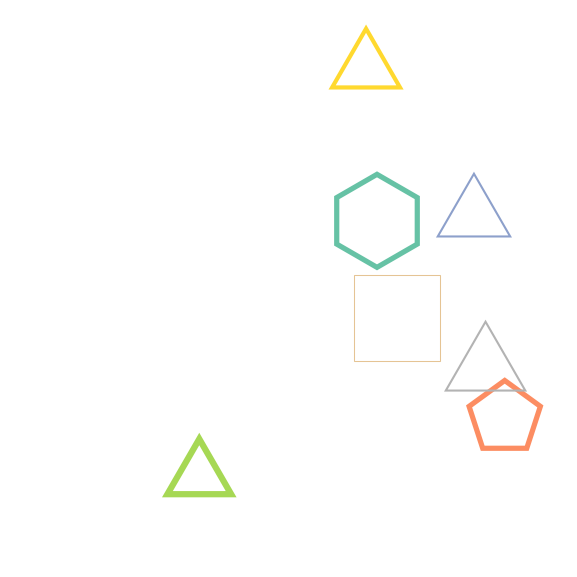[{"shape": "hexagon", "thickness": 2.5, "radius": 0.4, "center": [0.653, 0.617]}, {"shape": "pentagon", "thickness": 2.5, "radius": 0.32, "center": [0.874, 0.275]}, {"shape": "triangle", "thickness": 1, "radius": 0.36, "center": [0.821, 0.626]}, {"shape": "triangle", "thickness": 3, "radius": 0.32, "center": [0.345, 0.175]}, {"shape": "triangle", "thickness": 2, "radius": 0.34, "center": [0.634, 0.882]}, {"shape": "square", "thickness": 0.5, "radius": 0.37, "center": [0.688, 0.448]}, {"shape": "triangle", "thickness": 1, "radius": 0.4, "center": [0.841, 0.363]}]